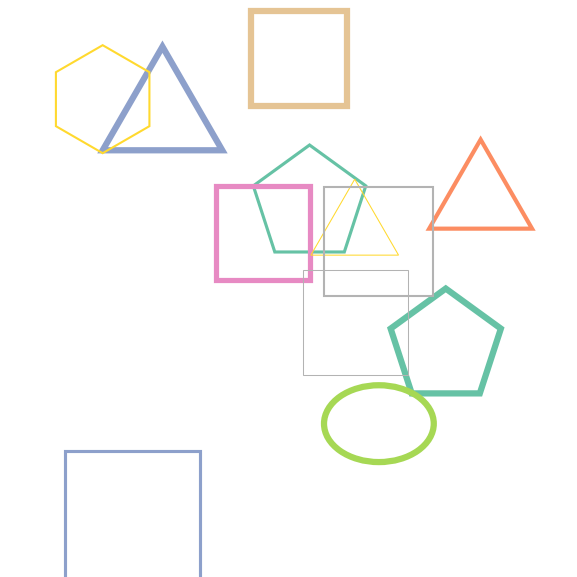[{"shape": "pentagon", "thickness": 3, "radius": 0.5, "center": [0.772, 0.399]}, {"shape": "pentagon", "thickness": 1.5, "radius": 0.51, "center": [0.536, 0.646]}, {"shape": "triangle", "thickness": 2, "radius": 0.51, "center": [0.832, 0.655]}, {"shape": "triangle", "thickness": 3, "radius": 0.6, "center": [0.281, 0.799]}, {"shape": "square", "thickness": 1.5, "radius": 0.58, "center": [0.23, 0.101]}, {"shape": "square", "thickness": 2.5, "radius": 0.41, "center": [0.455, 0.596]}, {"shape": "oval", "thickness": 3, "radius": 0.48, "center": [0.656, 0.266]}, {"shape": "hexagon", "thickness": 1, "radius": 0.47, "center": [0.178, 0.827]}, {"shape": "triangle", "thickness": 0.5, "radius": 0.44, "center": [0.614, 0.601]}, {"shape": "square", "thickness": 3, "radius": 0.41, "center": [0.517, 0.898]}, {"shape": "square", "thickness": 1, "radius": 0.47, "center": [0.656, 0.581]}, {"shape": "square", "thickness": 0.5, "radius": 0.45, "center": [0.615, 0.441]}]